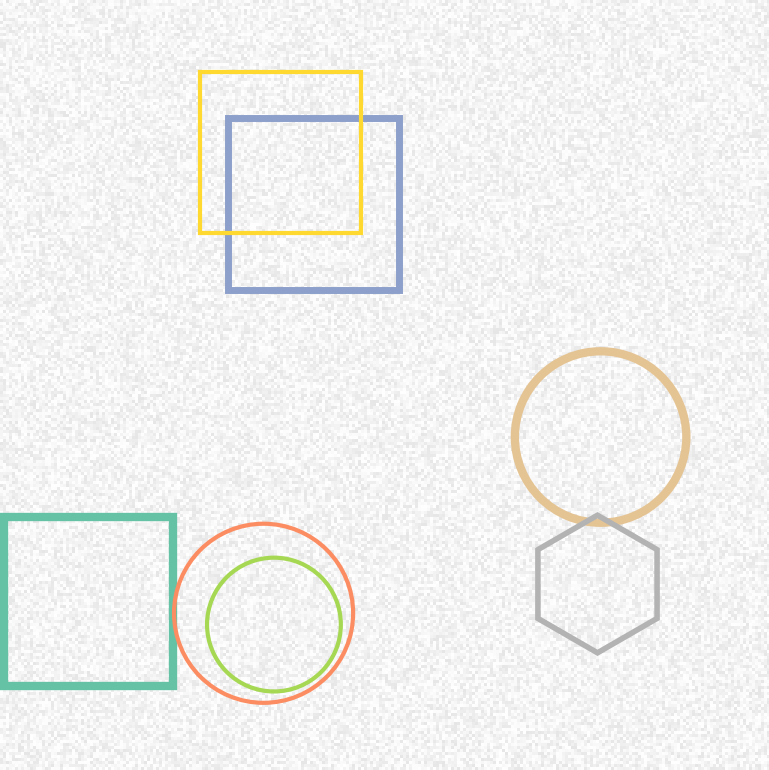[{"shape": "square", "thickness": 3, "radius": 0.55, "center": [0.115, 0.219]}, {"shape": "circle", "thickness": 1.5, "radius": 0.58, "center": [0.342, 0.204]}, {"shape": "square", "thickness": 2.5, "radius": 0.56, "center": [0.407, 0.735]}, {"shape": "circle", "thickness": 1.5, "radius": 0.43, "center": [0.356, 0.189]}, {"shape": "square", "thickness": 1.5, "radius": 0.52, "center": [0.364, 0.802]}, {"shape": "circle", "thickness": 3, "radius": 0.56, "center": [0.78, 0.432]}, {"shape": "hexagon", "thickness": 2, "radius": 0.45, "center": [0.776, 0.242]}]